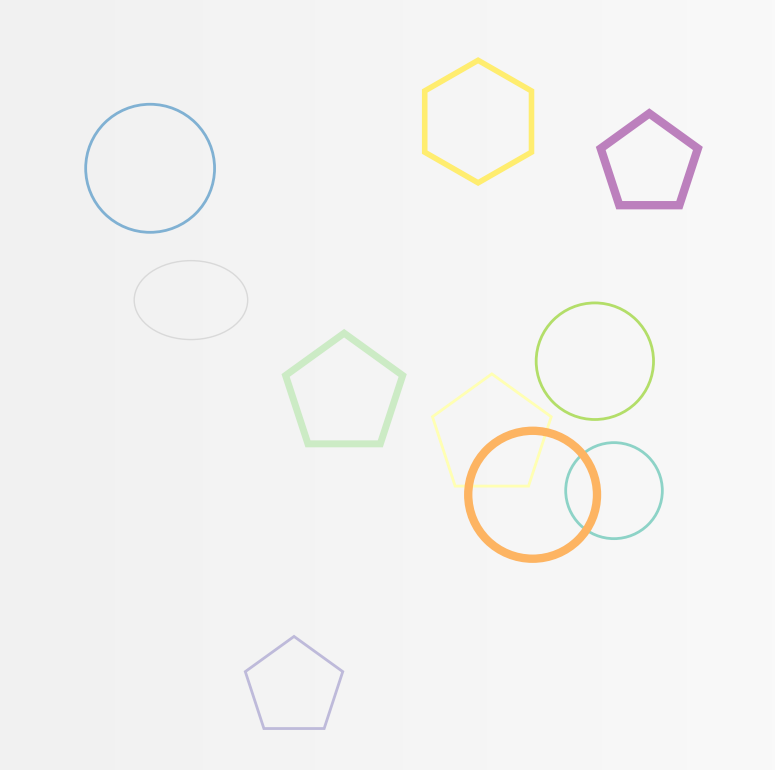[{"shape": "circle", "thickness": 1, "radius": 0.31, "center": [0.792, 0.363]}, {"shape": "pentagon", "thickness": 1, "radius": 0.4, "center": [0.635, 0.434]}, {"shape": "pentagon", "thickness": 1, "radius": 0.33, "center": [0.379, 0.107]}, {"shape": "circle", "thickness": 1, "radius": 0.42, "center": [0.194, 0.781]}, {"shape": "circle", "thickness": 3, "radius": 0.42, "center": [0.687, 0.357]}, {"shape": "circle", "thickness": 1, "radius": 0.38, "center": [0.768, 0.531]}, {"shape": "oval", "thickness": 0.5, "radius": 0.37, "center": [0.246, 0.61]}, {"shape": "pentagon", "thickness": 3, "radius": 0.33, "center": [0.838, 0.787]}, {"shape": "pentagon", "thickness": 2.5, "radius": 0.4, "center": [0.444, 0.488]}, {"shape": "hexagon", "thickness": 2, "radius": 0.4, "center": [0.617, 0.842]}]